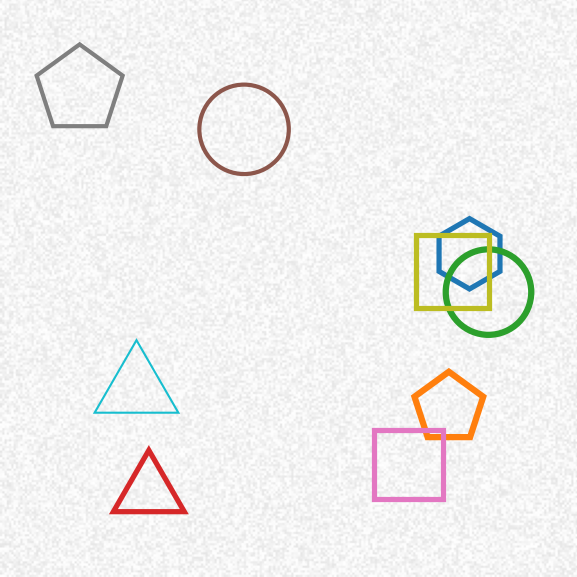[{"shape": "hexagon", "thickness": 2.5, "radius": 0.3, "center": [0.813, 0.56]}, {"shape": "pentagon", "thickness": 3, "radius": 0.31, "center": [0.777, 0.293]}, {"shape": "circle", "thickness": 3, "radius": 0.37, "center": [0.846, 0.493]}, {"shape": "triangle", "thickness": 2.5, "radius": 0.35, "center": [0.258, 0.149]}, {"shape": "circle", "thickness": 2, "radius": 0.39, "center": [0.423, 0.775]}, {"shape": "square", "thickness": 2.5, "radius": 0.3, "center": [0.708, 0.195]}, {"shape": "pentagon", "thickness": 2, "radius": 0.39, "center": [0.138, 0.844]}, {"shape": "square", "thickness": 2.5, "radius": 0.31, "center": [0.784, 0.529]}, {"shape": "triangle", "thickness": 1, "radius": 0.42, "center": [0.236, 0.326]}]